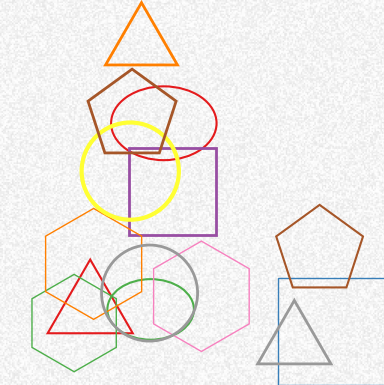[{"shape": "triangle", "thickness": 1.5, "radius": 0.64, "center": [0.234, 0.198]}, {"shape": "oval", "thickness": 1.5, "radius": 0.68, "center": [0.426, 0.68]}, {"shape": "square", "thickness": 1, "radius": 0.69, "center": [0.86, 0.139]}, {"shape": "hexagon", "thickness": 1, "radius": 0.63, "center": [0.193, 0.161]}, {"shape": "oval", "thickness": 1.5, "radius": 0.56, "center": [0.391, 0.196]}, {"shape": "square", "thickness": 2, "radius": 0.56, "center": [0.448, 0.503]}, {"shape": "triangle", "thickness": 2, "radius": 0.54, "center": [0.368, 0.885]}, {"shape": "hexagon", "thickness": 1, "radius": 0.72, "center": [0.243, 0.315]}, {"shape": "circle", "thickness": 3, "radius": 0.63, "center": [0.338, 0.556]}, {"shape": "pentagon", "thickness": 1.5, "radius": 0.59, "center": [0.83, 0.349]}, {"shape": "pentagon", "thickness": 2, "radius": 0.6, "center": [0.343, 0.7]}, {"shape": "hexagon", "thickness": 1, "radius": 0.72, "center": [0.523, 0.23]}, {"shape": "circle", "thickness": 2, "radius": 0.62, "center": [0.388, 0.239]}, {"shape": "triangle", "thickness": 2, "radius": 0.55, "center": [0.764, 0.11]}]